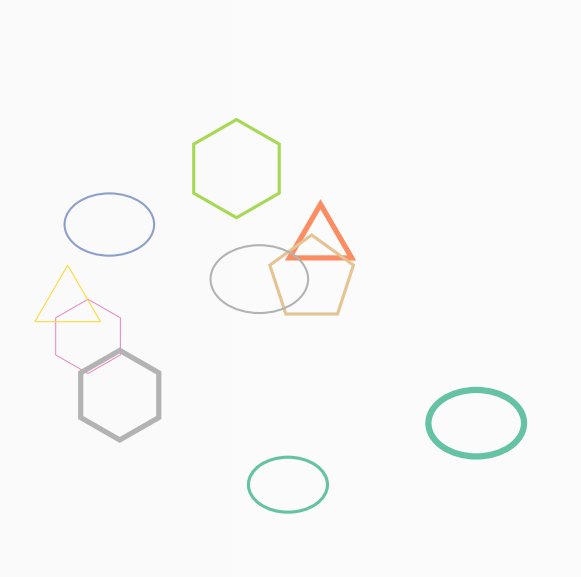[{"shape": "oval", "thickness": 3, "radius": 0.41, "center": [0.819, 0.266]}, {"shape": "oval", "thickness": 1.5, "radius": 0.34, "center": [0.495, 0.16]}, {"shape": "triangle", "thickness": 2.5, "radius": 0.31, "center": [0.551, 0.584]}, {"shape": "oval", "thickness": 1, "radius": 0.39, "center": [0.188, 0.61]}, {"shape": "hexagon", "thickness": 0.5, "radius": 0.32, "center": [0.151, 0.417]}, {"shape": "hexagon", "thickness": 1.5, "radius": 0.42, "center": [0.407, 0.707]}, {"shape": "triangle", "thickness": 0.5, "radius": 0.33, "center": [0.116, 0.475]}, {"shape": "pentagon", "thickness": 1.5, "radius": 0.38, "center": [0.536, 0.517]}, {"shape": "oval", "thickness": 1, "radius": 0.42, "center": [0.446, 0.516]}, {"shape": "hexagon", "thickness": 2.5, "radius": 0.39, "center": [0.206, 0.315]}]